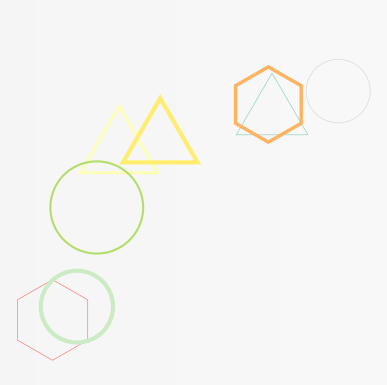[{"shape": "triangle", "thickness": 0.5, "radius": 0.53, "center": [0.702, 0.703]}, {"shape": "triangle", "thickness": 2, "radius": 0.58, "center": [0.307, 0.609]}, {"shape": "hexagon", "thickness": 0.5, "radius": 0.52, "center": [0.136, 0.169]}, {"shape": "hexagon", "thickness": 2.5, "radius": 0.49, "center": [0.693, 0.729]}, {"shape": "circle", "thickness": 1.5, "radius": 0.6, "center": [0.25, 0.461]}, {"shape": "circle", "thickness": 0.5, "radius": 0.41, "center": [0.873, 0.763]}, {"shape": "circle", "thickness": 3, "radius": 0.47, "center": [0.198, 0.204]}, {"shape": "triangle", "thickness": 3, "radius": 0.56, "center": [0.414, 0.634]}]